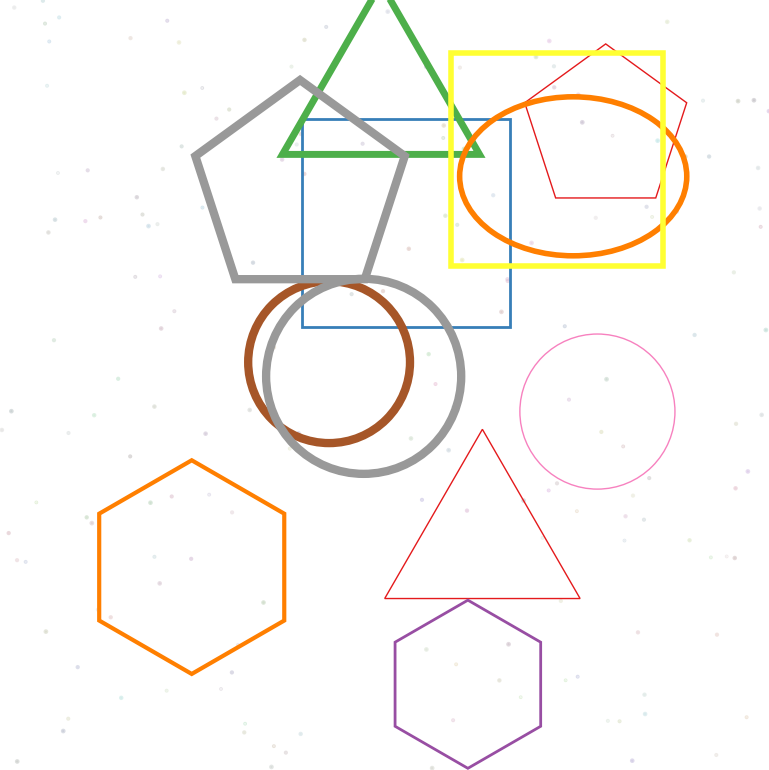[{"shape": "pentagon", "thickness": 0.5, "radius": 0.55, "center": [0.787, 0.832]}, {"shape": "triangle", "thickness": 0.5, "radius": 0.73, "center": [0.626, 0.296]}, {"shape": "square", "thickness": 1, "radius": 0.68, "center": [0.527, 0.71]}, {"shape": "triangle", "thickness": 2.5, "radius": 0.74, "center": [0.495, 0.873]}, {"shape": "hexagon", "thickness": 1, "radius": 0.55, "center": [0.608, 0.111]}, {"shape": "hexagon", "thickness": 1.5, "radius": 0.69, "center": [0.249, 0.263]}, {"shape": "oval", "thickness": 2, "radius": 0.74, "center": [0.744, 0.771]}, {"shape": "square", "thickness": 2, "radius": 0.69, "center": [0.723, 0.793]}, {"shape": "circle", "thickness": 3, "radius": 0.53, "center": [0.427, 0.53]}, {"shape": "circle", "thickness": 0.5, "radius": 0.5, "center": [0.776, 0.465]}, {"shape": "circle", "thickness": 3, "radius": 0.63, "center": [0.472, 0.511]}, {"shape": "pentagon", "thickness": 3, "radius": 0.71, "center": [0.39, 0.753]}]